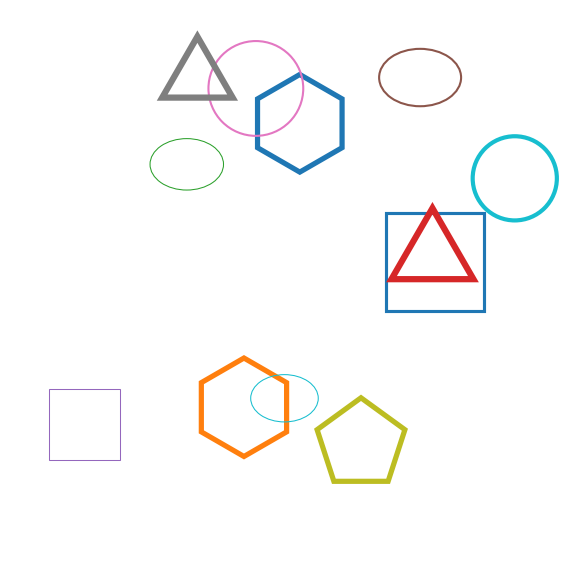[{"shape": "hexagon", "thickness": 2.5, "radius": 0.42, "center": [0.519, 0.786]}, {"shape": "square", "thickness": 1.5, "radius": 0.42, "center": [0.753, 0.545]}, {"shape": "hexagon", "thickness": 2.5, "radius": 0.43, "center": [0.422, 0.294]}, {"shape": "oval", "thickness": 0.5, "radius": 0.32, "center": [0.323, 0.715]}, {"shape": "triangle", "thickness": 3, "radius": 0.41, "center": [0.749, 0.557]}, {"shape": "square", "thickness": 0.5, "radius": 0.31, "center": [0.146, 0.264]}, {"shape": "oval", "thickness": 1, "radius": 0.35, "center": [0.727, 0.865]}, {"shape": "circle", "thickness": 1, "radius": 0.41, "center": [0.443, 0.846]}, {"shape": "triangle", "thickness": 3, "radius": 0.35, "center": [0.342, 0.865]}, {"shape": "pentagon", "thickness": 2.5, "radius": 0.4, "center": [0.625, 0.23]}, {"shape": "oval", "thickness": 0.5, "radius": 0.29, "center": [0.493, 0.309]}, {"shape": "circle", "thickness": 2, "radius": 0.36, "center": [0.891, 0.69]}]